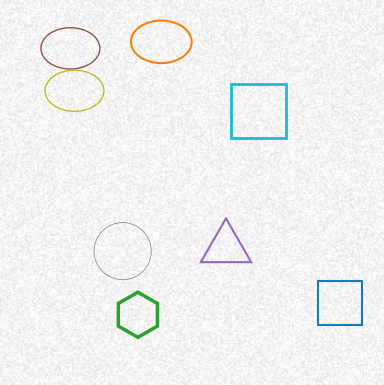[{"shape": "square", "thickness": 1.5, "radius": 0.29, "center": [0.882, 0.213]}, {"shape": "oval", "thickness": 1.5, "radius": 0.39, "center": [0.419, 0.891]}, {"shape": "hexagon", "thickness": 2.5, "radius": 0.29, "center": [0.358, 0.182]}, {"shape": "triangle", "thickness": 1.5, "radius": 0.38, "center": [0.587, 0.357]}, {"shape": "oval", "thickness": 1, "radius": 0.38, "center": [0.183, 0.874]}, {"shape": "circle", "thickness": 0.5, "radius": 0.37, "center": [0.319, 0.348]}, {"shape": "oval", "thickness": 1, "radius": 0.38, "center": [0.193, 0.764]}, {"shape": "square", "thickness": 2, "radius": 0.35, "center": [0.671, 0.712]}]